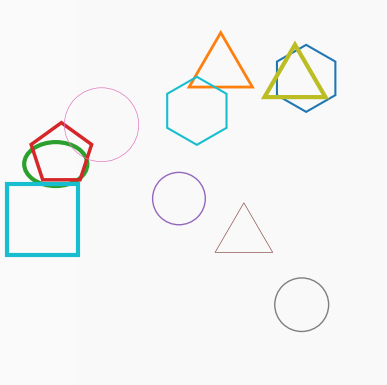[{"shape": "hexagon", "thickness": 1.5, "radius": 0.44, "center": [0.79, 0.796]}, {"shape": "triangle", "thickness": 2, "radius": 0.47, "center": [0.57, 0.821]}, {"shape": "oval", "thickness": 3, "radius": 0.41, "center": [0.144, 0.574]}, {"shape": "pentagon", "thickness": 2.5, "radius": 0.41, "center": [0.158, 0.599]}, {"shape": "circle", "thickness": 1, "radius": 0.34, "center": [0.462, 0.484]}, {"shape": "triangle", "thickness": 0.5, "radius": 0.43, "center": [0.629, 0.387]}, {"shape": "circle", "thickness": 0.5, "radius": 0.48, "center": [0.262, 0.676]}, {"shape": "circle", "thickness": 1, "radius": 0.35, "center": [0.779, 0.209]}, {"shape": "triangle", "thickness": 3, "radius": 0.45, "center": [0.761, 0.793]}, {"shape": "square", "thickness": 3, "radius": 0.46, "center": [0.109, 0.429]}, {"shape": "hexagon", "thickness": 1.5, "radius": 0.44, "center": [0.508, 0.712]}]